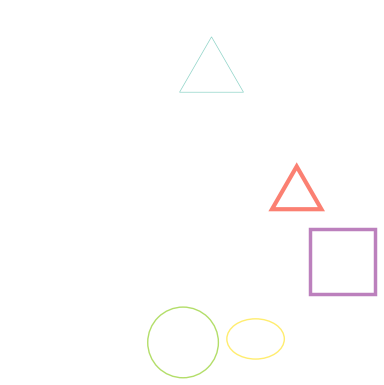[{"shape": "triangle", "thickness": 0.5, "radius": 0.48, "center": [0.549, 0.808]}, {"shape": "triangle", "thickness": 3, "radius": 0.37, "center": [0.771, 0.494]}, {"shape": "circle", "thickness": 1, "radius": 0.46, "center": [0.475, 0.111]}, {"shape": "square", "thickness": 2.5, "radius": 0.42, "center": [0.889, 0.32]}, {"shape": "oval", "thickness": 1, "radius": 0.37, "center": [0.664, 0.12]}]